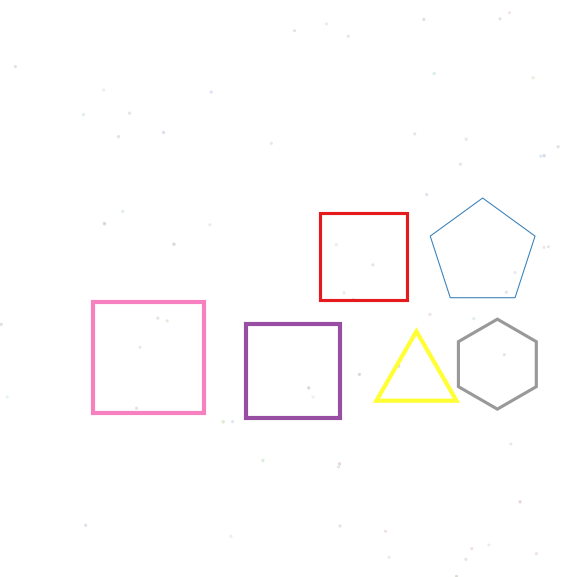[{"shape": "square", "thickness": 1.5, "radius": 0.38, "center": [0.629, 0.555]}, {"shape": "pentagon", "thickness": 0.5, "radius": 0.48, "center": [0.836, 0.561]}, {"shape": "square", "thickness": 2, "radius": 0.41, "center": [0.507, 0.356]}, {"shape": "triangle", "thickness": 2, "radius": 0.4, "center": [0.721, 0.345]}, {"shape": "square", "thickness": 2, "radius": 0.48, "center": [0.257, 0.381]}, {"shape": "hexagon", "thickness": 1.5, "radius": 0.39, "center": [0.861, 0.369]}]